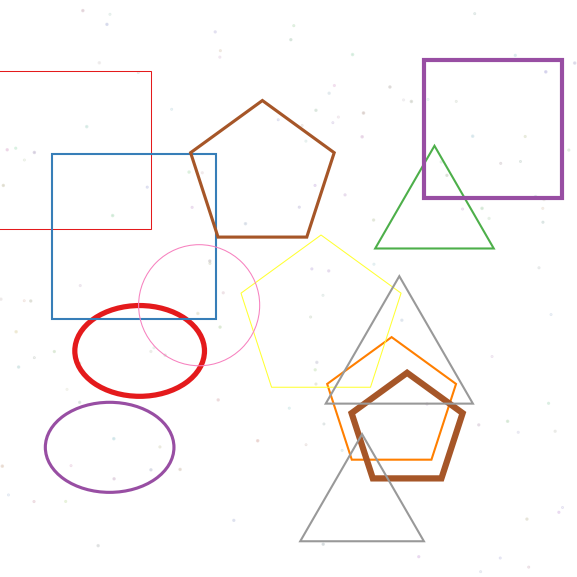[{"shape": "square", "thickness": 0.5, "radius": 0.69, "center": [0.125, 0.739]}, {"shape": "oval", "thickness": 2.5, "radius": 0.56, "center": [0.242, 0.391]}, {"shape": "square", "thickness": 1, "radius": 0.71, "center": [0.232, 0.59]}, {"shape": "triangle", "thickness": 1, "radius": 0.59, "center": [0.752, 0.628]}, {"shape": "oval", "thickness": 1.5, "radius": 0.56, "center": [0.19, 0.225]}, {"shape": "square", "thickness": 2, "radius": 0.6, "center": [0.854, 0.776]}, {"shape": "pentagon", "thickness": 1, "radius": 0.59, "center": [0.678, 0.298]}, {"shape": "pentagon", "thickness": 0.5, "radius": 0.73, "center": [0.556, 0.446]}, {"shape": "pentagon", "thickness": 3, "radius": 0.51, "center": [0.705, 0.253]}, {"shape": "pentagon", "thickness": 1.5, "radius": 0.65, "center": [0.454, 0.694]}, {"shape": "circle", "thickness": 0.5, "radius": 0.52, "center": [0.345, 0.471]}, {"shape": "triangle", "thickness": 1, "radius": 0.62, "center": [0.627, 0.124]}, {"shape": "triangle", "thickness": 1, "radius": 0.74, "center": [0.691, 0.374]}]